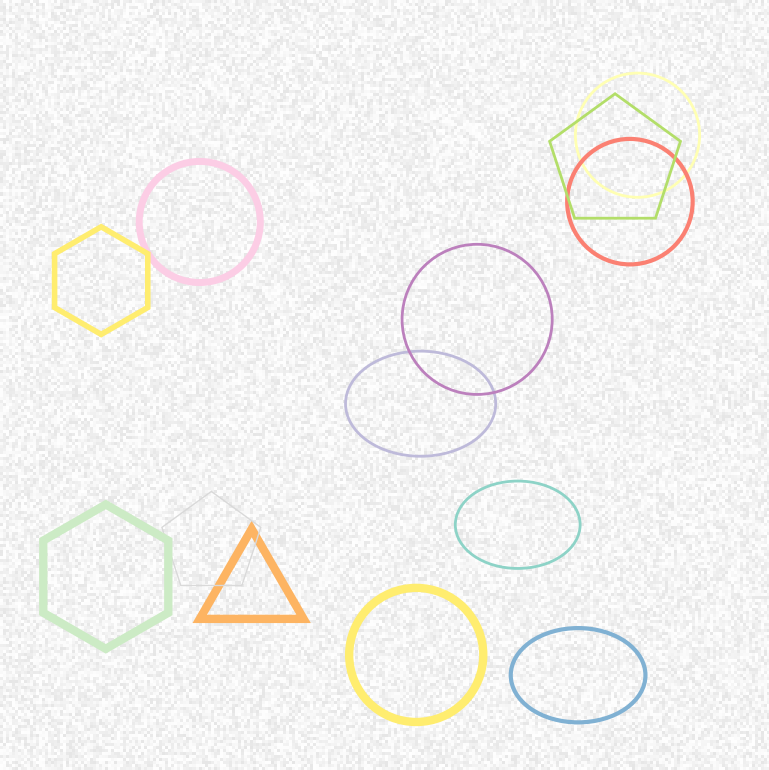[{"shape": "oval", "thickness": 1, "radius": 0.41, "center": [0.672, 0.319]}, {"shape": "circle", "thickness": 1, "radius": 0.4, "center": [0.828, 0.824]}, {"shape": "oval", "thickness": 1, "radius": 0.49, "center": [0.546, 0.476]}, {"shape": "circle", "thickness": 1.5, "radius": 0.41, "center": [0.818, 0.738]}, {"shape": "oval", "thickness": 1.5, "radius": 0.44, "center": [0.751, 0.123]}, {"shape": "triangle", "thickness": 3, "radius": 0.39, "center": [0.327, 0.235]}, {"shape": "pentagon", "thickness": 1, "radius": 0.45, "center": [0.799, 0.789]}, {"shape": "circle", "thickness": 2.5, "radius": 0.39, "center": [0.259, 0.712]}, {"shape": "pentagon", "thickness": 0.5, "radius": 0.34, "center": [0.274, 0.294]}, {"shape": "circle", "thickness": 1, "radius": 0.49, "center": [0.62, 0.585]}, {"shape": "hexagon", "thickness": 3, "radius": 0.47, "center": [0.137, 0.251]}, {"shape": "circle", "thickness": 3, "radius": 0.44, "center": [0.541, 0.149]}, {"shape": "hexagon", "thickness": 2, "radius": 0.35, "center": [0.131, 0.636]}]